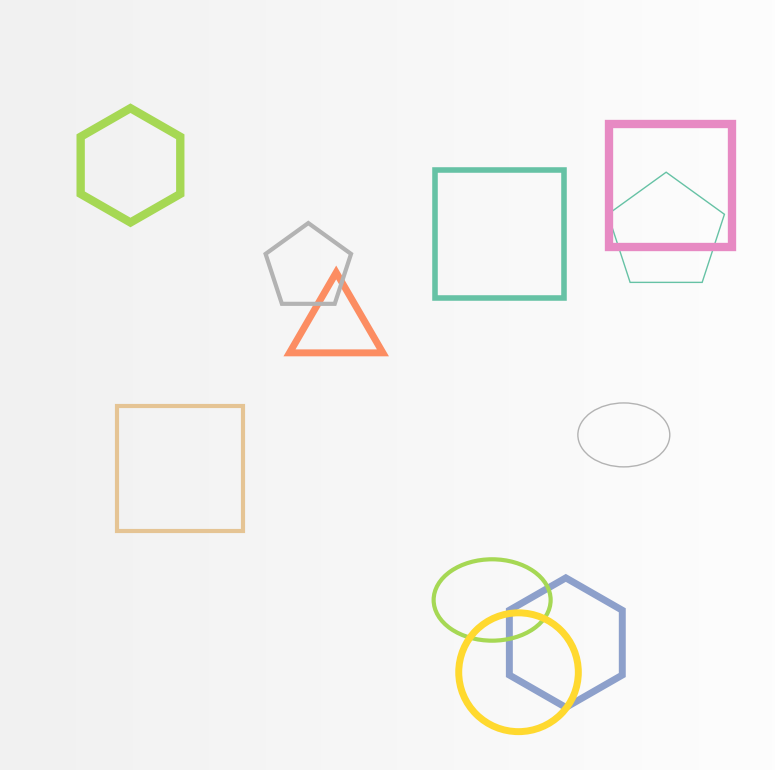[{"shape": "square", "thickness": 2, "radius": 0.41, "center": [0.645, 0.696]}, {"shape": "pentagon", "thickness": 0.5, "radius": 0.4, "center": [0.86, 0.697]}, {"shape": "triangle", "thickness": 2.5, "radius": 0.35, "center": [0.434, 0.577]}, {"shape": "hexagon", "thickness": 2.5, "radius": 0.42, "center": [0.73, 0.165]}, {"shape": "square", "thickness": 3, "radius": 0.4, "center": [0.865, 0.759]}, {"shape": "oval", "thickness": 1.5, "radius": 0.38, "center": [0.635, 0.221]}, {"shape": "hexagon", "thickness": 3, "radius": 0.37, "center": [0.168, 0.785]}, {"shape": "circle", "thickness": 2.5, "radius": 0.39, "center": [0.669, 0.127]}, {"shape": "square", "thickness": 1.5, "radius": 0.4, "center": [0.232, 0.392]}, {"shape": "pentagon", "thickness": 1.5, "radius": 0.29, "center": [0.398, 0.652]}, {"shape": "oval", "thickness": 0.5, "radius": 0.3, "center": [0.805, 0.435]}]